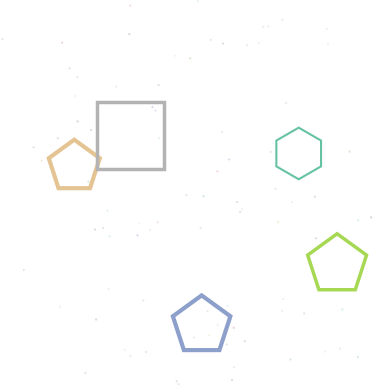[{"shape": "hexagon", "thickness": 1.5, "radius": 0.34, "center": [0.776, 0.601]}, {"shape": "pentagon", "thickness": 3, "radius": 0.39, "center": [0.524, 0.154]}, {"shape": "pentagon", "thickness": 2.5, "radius": 0.4, "center": [0.876, 0.312]}, {"shape": "pentagon", "thickness": 3, "radius": 0.35, "center": [0.193, 0.568]}, {"shape": "square", "thickness": 2.5, "radius": 0.43, "center": [0.34, 0.648]}]